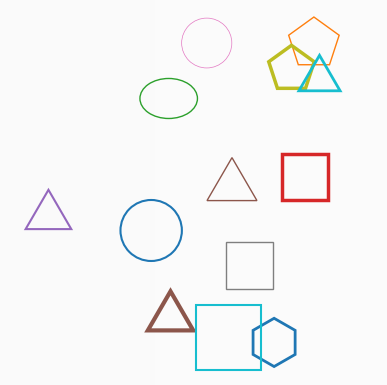[{"shape": "hexagon", "thickness": 2, "radius": 0.31, "center": [0.707, 0.111]}, {"shape": "circle", "thickness": 1.5, "radius": 0.4, "center": [0.39, 0.401]}, {"shape": "pentagon", "thickness": 1, "radius": 0.34, "center": [0.81, 0.887]}, {"shape": "oval", "thickness": 1, "radius": 0.37, "center": [0.435, 0.744]}, {"shape": "square", "thickness": 2.5, "radius": 0.3, "center": [0.786, 0.539]}, {"shape": "triangle", "thickness": 1.5, "radius": 0.34, "center": [0.125, 0.439]}, {"shape": "triangle", "thickness": 3, "radius": 0.34, "center": [0.44, 0.176]}, {"shape": "triangle", "thickness": 1, "radius": 0.37, "center": [0.599, 0.516]}, {"shape": "circle", "thickness": 0.5, "radius": 0.32, "center": [0.534, 0.888]}, {"shape": "square", "thickness": 1, "radius": 0.31, "center": [0.644, 0.311]}, {"shape": "pentagon", "thickness": 2.5, "radius": 0.31, "center": [0.752, 0.82]}, {"shape": "triangle", "thickness": 2, "radius": 0.31, "center": [0.825, 0.795]}, {"shape": "square", "thickness": 1.5, "radius": 0.42, "center": [0.591, 0.123]}]